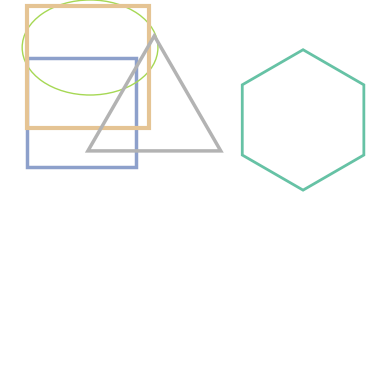[{"shape": "hexagon", "thickness": 2, "radius": 0.91, "center": [0.787, 0.689]}, {"shape": "square", "thickness": 2.5, "radius": 0.7, "center": [0.212, 0.708]}, {"shape": "oval", "thickness": 1, "radius": 0.88, "center": [0.234, 0.877]}, {"shape": "square", "thickness": 3, "radius": 0.79, "center": [0.228, 0.825]}, {"shape": "triangle", "thickness": 2.5, "radius": 1.0, "center": [0.401, 0.708]}]